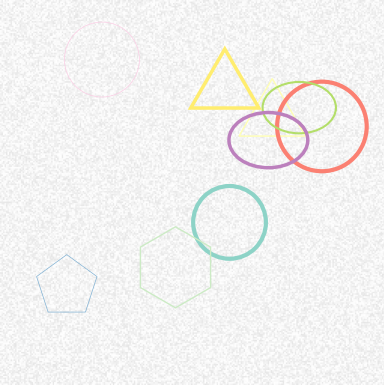[{"shape": "circle", "thickness": 3, "radius": 0.47, "center": [0.596, 0.422]}, {"shape": "triangle", "thickness": 1, "radius": 0.5, "center": [0.707, 0.696]}, {"shape": "circle", "thickness": 3, "radius": 0.58, "center": [0.836, 0.672]}, {"shape": "pentagon", "thickness": 0.5, "radius": 0.41, "center": [0.173, 0.256]}, {"shape": "oval", "thickness": 1.5, "radius": 0.48, "center": [0.777, 0.72]}, {"shape": "circle", "thickness": 0.5, "radius": 0.49, "center": [0.265, 0.845]}, {"shape": "oval", "thickness": 2.5, "radius": 0.51, "center": [0.697, 0.636]}, {"shape": "hexagon", "thickness": 1, "radius": 0.53, "center": [0.456, 0.306]}, {"shape": "triangle", "thickness": 2.5, "radius": 0.51, "center": [0.584, 0.771]}]